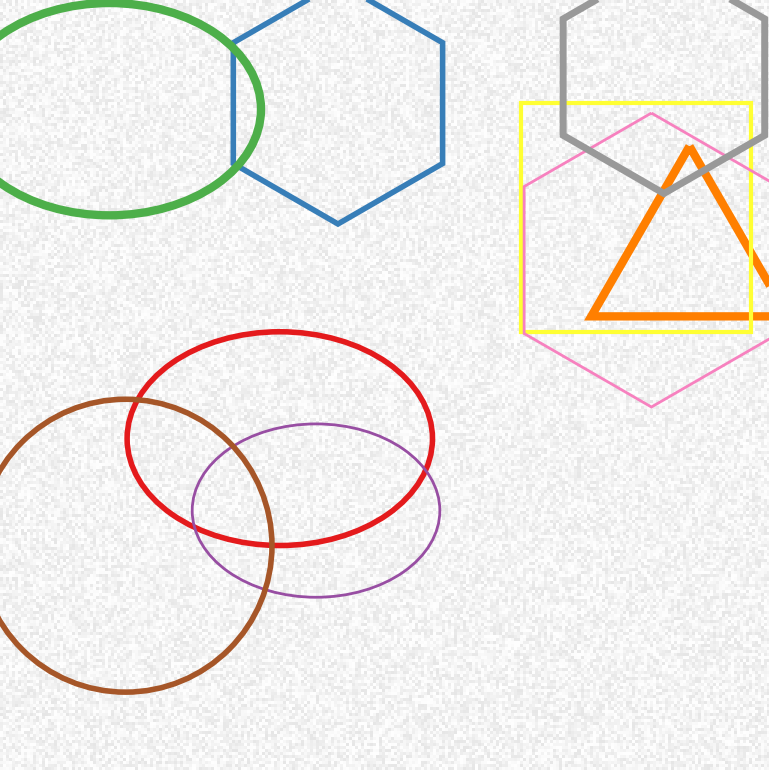[{"shape": "oval", "thickness": 2, "radius": 0.99, "center": [0.363, 0.43]}, {"shape": "hexagon", "thickness": 2, "radius": 0.78, "center": [0.439, 0.866]}, {"shape": "oval", "thickness": 3, "radius": 0.98, "center": [0.142, 0.858]}, {"shape": "oval", "thickness": 1, "radius": 0.8, "center": [0.41, 0.337]}, {"shape": "triangle", "thickness": 3, "radius": 0.74, "center": [0.895, 0.663]}, {"shape": "square", "thickness": 1.5, "radius": 0.75, "center": [0.826, 0.718]}, {"shape": "circle", "thickness": 2, "radius": 0.95, "center": [0.163, 0.291]}, {"shape": "hexagon", "thickness": 1, "radius": 0.95, "center": [0.846, 0.662]}, {"shape": "hexagon", "thickness": 2.5, "radius": 0.76, "center": [0.862, 0.9]}]